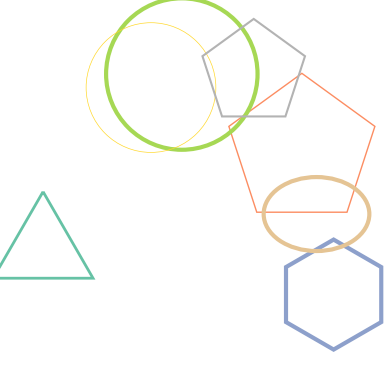[{"shape": "triangle", "thickness": 2, "radius": 0.75, "center": [0.112, 0.352]}, {"shape": "pentagon", "thickness": 1, "radius": 1.0, "center": [0.784, 0.61]}, {"shape": "hexagon", "thickness": 3, "radius": 0.71, "center": [0.867, 0.235]}, {"shape": "circle", "thickness": 3, "radius": 0.98, "center": [0.472, 0.808]}, {"shape": "circle", "thickness": 0.5, "radius": 0.84, "center": [0.392, 0.773]}, {"shape": "oval", "thickness": 3, "radius": 0.69, "center": [0.822, 0.444]}, {"shape": "pentagon", "thickness": 1.5, "radius": 0.7, "center": [0.659, 0.811]}]